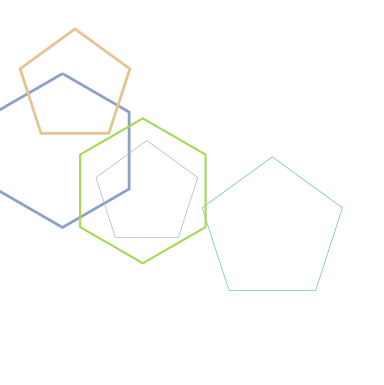[{"shape": "pentagon", "thickness": 0.5, "radius": 0.96, "center": [0.707, 0.401]}, {"shape": "hexagon", "thickness": 2, "radius": 1.0, "center": [0.162, 0.609]}, {"shape": "hexagon", "thickness": 1.5, "radius": 0.94, "center": [0.371, 0.504]}, {"shape": "pentagon", "thickness": 2, "radius": 0.75, "center": [0.195, 0.775]}, {"shape": "pentagon", "thickness": 0.5, "radius": 0.7, "center": [0.381, 0.496]}]